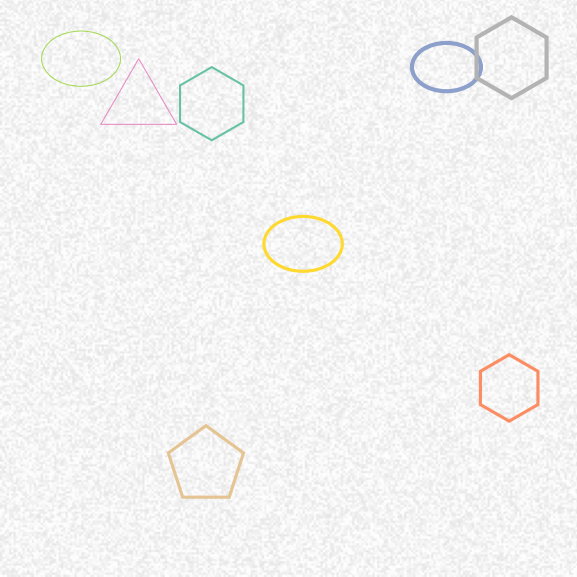[{"shape": "hexagon", "thickness": 1, "radius": 0.32, "center": [0.367, 0.82]}, {"shape": "hexagon", "thickness": 1.5, "radius": 0.29, "center": [0.882, 0.327]}, {"shape": "oval", "thickness": 2, "radius": 0.3, "center": [0.773, 0.883]}, {"shape": "triangle", "thickness": 0.5, "radius": 0.38, "center": [0.24, 0.822]}, {"shape": "oval", "thickness": 0.5, "radius": 0.34, "center": [0.14, 0.898]}, {"shape": "oval", "thickness": 1.5, "radius": 0.34, "center": [0.525, 0.577]}, {"shape": "pentagon", "thickness": 1.5, "radius": 0.34, "center": [0.357, 0.194]}, {"shape": "hexagon", "thickness": 2, "radius": 0.35, "center": [0.886, 0.899]}]